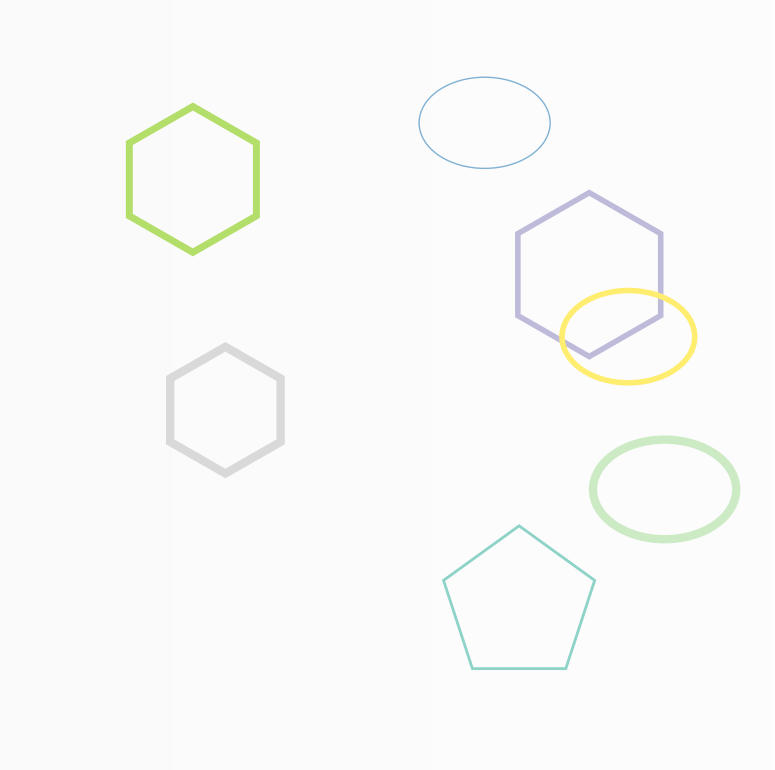[{"shape": "pentagon", "thickness": 1, "radius": 0.51, "center": [0.67, 0.215]}, {"shape": "hexagon", "thickness": 2, "radius": 0.53, "center": [0.76, 0.643]}, {"shape": "oval", "thickness": 0.5, "radius": 0.42, "center": [0.625, 0.841]}, {"shape": "hexagon", "thickness": 2.5, "radius": 0.47, "center": [0.249, 0.767]}, {"shape": "hexagon", "thickness": 3, "radius": 0.41, "center": [0.291, 0.467]}, {"shape": "oval", "thickness": 3, "radius": 0.46, "center": [0.858, 0.364]}, {"shape": "oval", "thickness": 2, "radius": 0.43, "center": [0.811, 0.563]}]